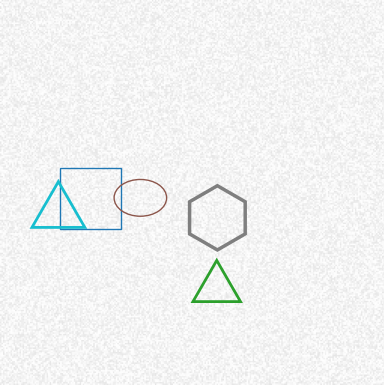[{"shape": "square", "thickness": 1, "radius": 0.4, "center": [0.236, 0.484]}, {"shape": "triangle", "thickness": 2, "radius": 0.36, "center": [0.563, 0.252]}, {"shape": "oval", "thickness": 1, "radius": 0.34, "center": [0.365, 0.486]}, {"shape": "hexagon", "thickness": 2.5, "radius": 0.42, "center": [0.565, 0.434]}, {"shape": "triangle", "thickness": 2, "radius": 0.4, "center": [0.152, 0.449]}]